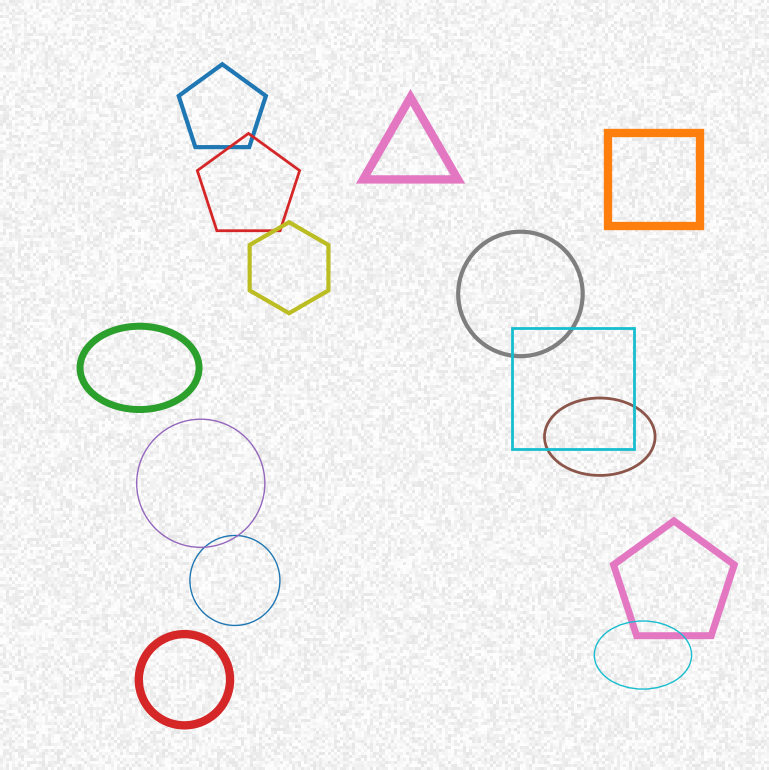[{"shape": "circle", "thickness": 0.5, "radius": 0.29, "center": [0.305, 0.246]}, {"shape": "pentagon", "thickness": 1.5, "radius": 0.3, "center": [0.289, 0.857]}, {"shape": "square", "thickness": 3, "radius": 0.3, "center": [0.85, 0.767]}, {"shape": "oval", "thickness": 2.5, "radius": 0.39, "center": [0.181, 0.522]}, {"shape": "pentagon", "thickness": 1, "radius": 0.35, "center": [0.323, 0.757]}, {"shape": "circle", "thickness": 3, "radius": 0.3, "center": [0.24, 0.117]}, {"shape": "circle", "thickness": 0.5, "radius": 0.42, "center": [0.261, 0.372]}, {"shape": "oval", "thickness": 1, "radius": 0.36, "center": [0.779, 0.433]}, {"shape": "pentagon", "thickness": 2.5, "radius": 0.41, "center": [0.875, 0.241]}, {"shape": "triangle", "thickness": 3, "radius": 0.36, "center": [0.533, 0.803]}, {"shape": "circle", "thickness": 1.5, "radius": 0.4, "center": [0.676, 0.618]}, {"shape": "hexagon", "thickness": 1.5, "radius": 0.3, "center": [0.375, 0.652]}, {"shape": "oval", "thickness": 0.5, "radius": 0.32, "center": [0.835, 0.149]}, {"shape": "square", "thickness": 1, "radius": 0.39, "center": [0.744, 0.495]}]